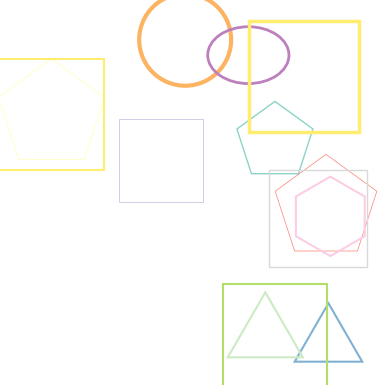[{"shape": "pentagon", "thickness": 1, "radius": 0.52, "center": [0.714, 0.633]}, {"shape": "pentagon", "thickness": 0.5, "radius": 0.72, "center": [0.134, 0.702]}, {"shape": "square", "thickness": 0.5, "radius": 0.54, "center": [0.418, 0.583]}, {"shape": "pentagon", "thickness": 0.5, "radius": 0.69, "center": [0.847, 0.46]}, {"shape": "triangle", "thickness": 1.5, "radius": 0.51, "center": [0.853, 0.111]}, {"shape": "circle", "thickness": 3, "radius": 0.6, "center": [0.481, 0.897]}, {"shape": "square", "thickness": 1.5, "radius": 0.67, "center": [0.714, 0.128]}, {"shape": "hexagon", "thickness": 1.5, "radius": 0.52, "center": [0.858, 0.438]}, {"shape": "square", "thickness": 1, "radius": 0.63, "center": [0.826, 0.432]}, {"shape": "oval", "thickness": 2, "radius": 0.53, "center": [0.645, 0.857]}, {"shape": "triangle", "thickness": 1.5, "radius": 0.56, "center": [0.689, 0.128]}, {"shape": "square", "thickness": 2.5, "radius": 0.72, "center": [0.79, 0.801]}, {"shape": "square", "thickness": 1.5, "radius": 0.72, "center": [0.125, 0.703]}]